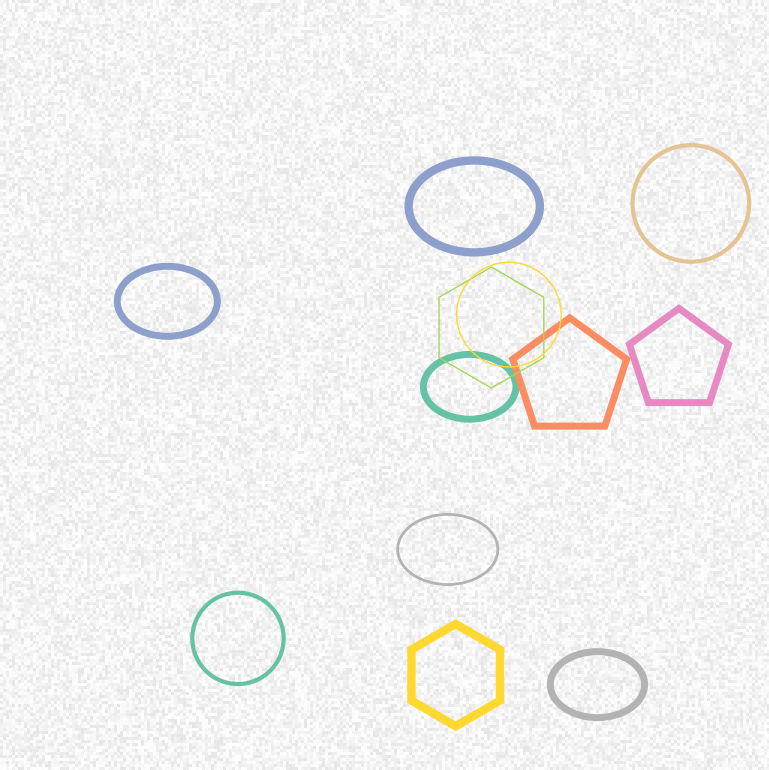[{"shape": "circle", "thickness": 1.5, "radius": 0.3, "center": [0.309, 0.171]}, {"shape": "oval", "thickness": 2.5, "radius": 0.3, "center": [0.61, 0.498]}, {"shape": "pentagon", "thickness": 2.5, "radius": 0.39, "center": [0.74, 0.509]}, {"shape": "oval", "thickness": 2.5, "radius": 0.32, "center": [0.217, 0.609]}, {"shape": "oval", "thickness": 3, "radius": 0.43, "center": [0.616, 0.732]}, {"shape": "pentagon", "thickness": 2.5, "radius": 0.34, "center": [0.882, 0.532]}, {"shape": "hexagon", "thickness": 0.5, "radius": 0.39, "center": [0.638, 0.575]}, {"shape": "hexagon", "thickness": 3, "radius": 0.33, "center": [0.592, 0.123]}, {"shape": "circle", "thickness": 0.5, "radius": 0.34, "center": [0.661, 0.591]}, {"shape": "circle", "thickness": 1.5, "radius": 0.38, "center": [0.897, 0.736]}, {"shape": "oval", "thickness": 2.5, "radius": 0.31, "center": [0.776, 0.111]}, {"shape": "oval", "thickness": 1, "radius": 0.33, "center": [0.581, 0.286]}]